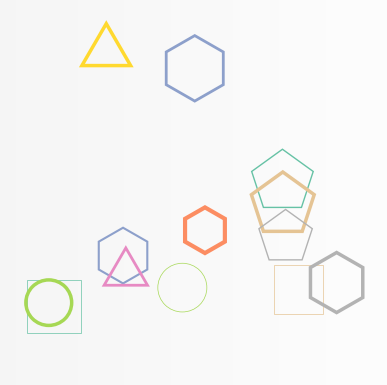[{"shape": "square", "thickness": 0.5, "radius": 0.35, "center": [0.14, 0.205]}, {"shape": "pentagon", "thickness": 1, "radius": 0.42, "center": [0.729, 0.529]}, {"shape": "hexagon", "thickness": 3, "radius": 0.3, "center": [0.529, 0.402]}, {"shape": "hexagon", "thickness": 1.5, "radius": 0.36, "center": [0.318, 0.336]}, {"shape": "hexagon", "thickness": 2, "radius": 0.43, "center": [0.503, 0.823]}, {"shape": "triangle", "thickness": 2, "radius": 0.32, "center": [0.325, 0.291]}, {"shape": "circle", "thickness": 0.5, "radius": 0.32, "center": [0.471, 0.253]}, {"shape": "circle", "thickness": 2.5, "radius": 0.3, "center": [0.126, 0.214]}, {"shape": "triangle", "thickness": 2.5, "radius": 0.36, "center": [0.274, 0.866]}, {"shape": "pentagon", "thickness": 2.5, "radius": 0.43, "center": [0.73, 0.468]}, {"shape": "square", "thickness": 0.5, "radius": 0.32, "center": [0.77, 0.248]}, {"shape": "hexagon", "thickness": 2.5, "radius": 0.39, "center": [0.869, 0.266]}, {"shape": "pentagon", "thickness": 1, "radius": 0.36, "center": [0.737, 0.384]}]